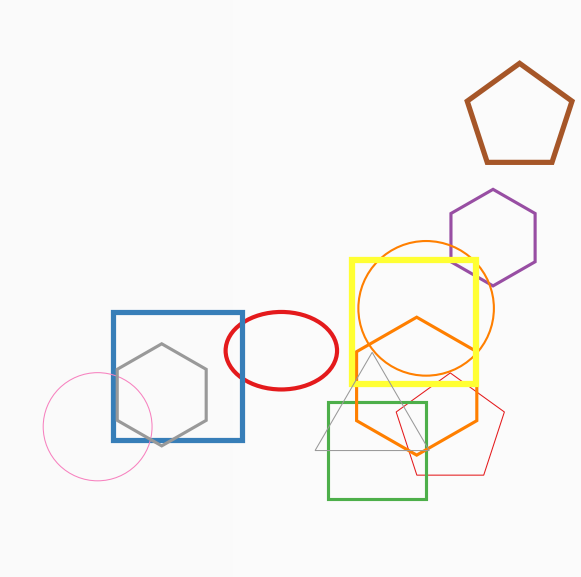[{"shape": "pentagon", "thickness": 0.5, "radius": 0.49, "center": [0.775, 0.256]}, {"shape": "oval", "thickness": 2, "radius": 0.48, "center": [0.484, 0.392]}, {"shape": "square", "thickness": 2.5, "radius": 0.56, "center": [0.305, 0.348]}, {"shape": "square", "thickness": 1.5, "radius": 0.42, "center": [0.648, 0.219]}, {"shape": "hexagon", "thickness": 1.5, "radius": 0.42, "center": [0.848, 0.588]}, {"shape": "circle", "thickness": 1, "radius": 0.58, "center": [0.733, 0.465]}, {"shape": "hexagon", "thickness": 1.5, "radius": 0.6, "center": [0.717, 0.33]}, {"shape": "square", "thickness": 3, "radius": 0.53, "center": [0.712, 0.441]}, {"shape": "pentagon", "thickness": 2.5, "radius": 0.47, "center": [0.894, 0.795]}, {"shape": "circle", "thickness": 0.5, "radius": 0.47, "center": [0.168, 0.26]}, {"shape": "triangle", "thickness": 0.5, "radius": 0.57, "center": [0.64, 0.276]}, {"shape": "hexagon", "thickness": 1.5, "radius": 0.44, "center": [0.278, 0.315]}]